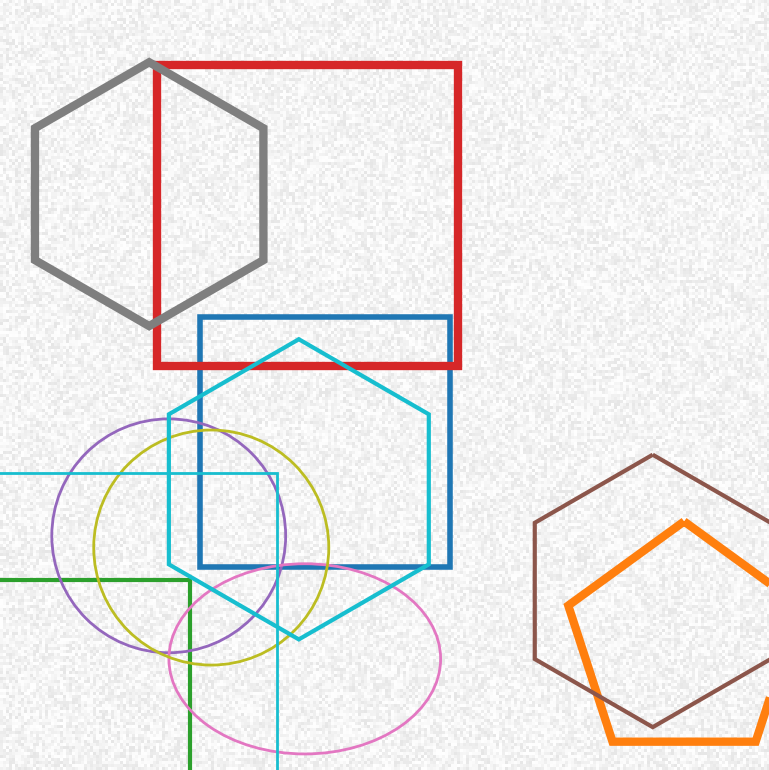[{"shape": "square", "thickness": 2, "radius": 0.81, "center": [0.422, 0.426]}, {"shape": "pentagon", "thickness": 3, "radius": 0.79, "center": [0.888, 0.165]}, {"shape": "square", "thickness": 1.5, "radius": 0.68, "center": [0.11, 0.11]}, {"shape": "square", "thickness": 3, "radius": 0.98, "center": [0.399, 0.72]}, {"shape": "circle", "thickness": 1, "radius": 0.76, "center": [0.219, 0.304]}, {"shape": "hexagon", "thickness": 1.5, "radius": 0.88, "center": [0.848, 0.233]}, {"shape": "oval", "thickness": 1, "radius": 0.88, "center": [0.396, 0.144]}, {"shape": "hexagon", "thickness": 3, "radius": 0.86, "center": [0.194, 0.748]}, {"shape": "circle", "thickness": 1, "radius": 0.76, "center": [0.274, 0.289]}, {"shape": "hexagon", "thickness": 1.5, "radius": 0.97, "center": [0.388, 0.365]}, {"shape": "square", "thickness": 1, "radius": 0.99, "center": [0.161, 0.187]}]